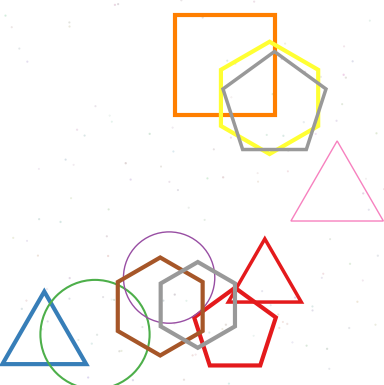[{"shape": "triangle", "thickness": 2.5, "radius": 0.55, "center": [0.688, 0.27]}, {"shape": "pentagon", "thickness": 3, "radius": 0.56, "center": [0.61, 0.141]}, {"shape": "triangle", "thickness": 3, "radius": 0.63, "center": [0.115, 0.117]}, {"shape": "circle", "thickness": 1.5, "radius": 0.71, "center": [0.247, 0.131]}, {"shape": "circle", "thickness": 1, "radius": 0.59, "center": [0.439, 0.279]}, {"shape": "square", "thickness": 3, "radius": 0.64, "center": [0.585, 0.831]}, {"shape": "hexagon", "thickness": 3, "radius": 0.73, "center": [0.7, 0.746]}, {"shape": "hexagon", "thickness": 3, "radius": 0.64, "center": [0.416, 0.204]}, {"shape": "triangle", "thickness": 1, "radius": 0.69, "center": [0.876, 0.495]}, {"shape": "hexagon", "thickness": 3, "radius": 0.56, "center": [0.514, 0.208]}, {"shape": "pentagon", "thickness": 2.5, "radius": 0.7, "center": [0.713, 0.725]}]